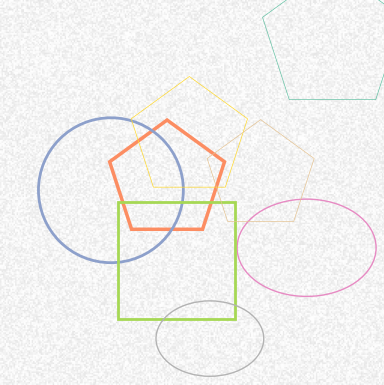[{"shape": "pentagon", "thickness": 0.5, "radius": 0.96, "center": [0.864, 0.896]}, {"shape": "pentagon", "thickness": 2.5, "radius": 0.78, "center": [0.434, 0.531]}, {"shape": "circle", "thickness": 2, "radius": 0.94, "center": [0.288, 0.506]}, {"shape": "oval", "thickness": 1, "radius": 0.9, "center": [0.796, 0.356]}, {"shape": "square", "thickness": 2, "radius": 0.76, "center": [0.458, 0.323]}, {"shape": "pentagon", "thickness": 0.5, "radius": 0.79, "center": [0.492, 0.642]}, {"shape": "pentagon", "thickness": 0.5, "radius": 0.73, "center": [0.677, 0.543]}, {"shape": "oval", "thickness": 1, "radius": 0.7, "center": [0.545, 0.121]}]